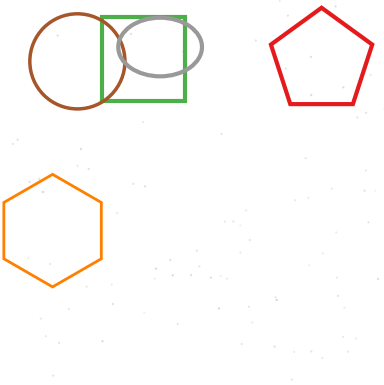[{"shape": "pentagon", "thickness": 3, "radius": 0.69, "center": [0.835, 0.841]}, {"shape": "square", "thickness": 3, "radius": 0.54, "center": [0.373, 0.847]}, {"shape": "hexagon", "thickness": 2, "radius": 0.73, "center": [0.137, 0.401]}, {"shape": "circle", "thickness": 2.5, "radius": 0.62, "center": [0.201, 0.841]}, {"shape": "oval", "thickness": 3, "radius": 0.54, "center": [0.416, 0.878]}]